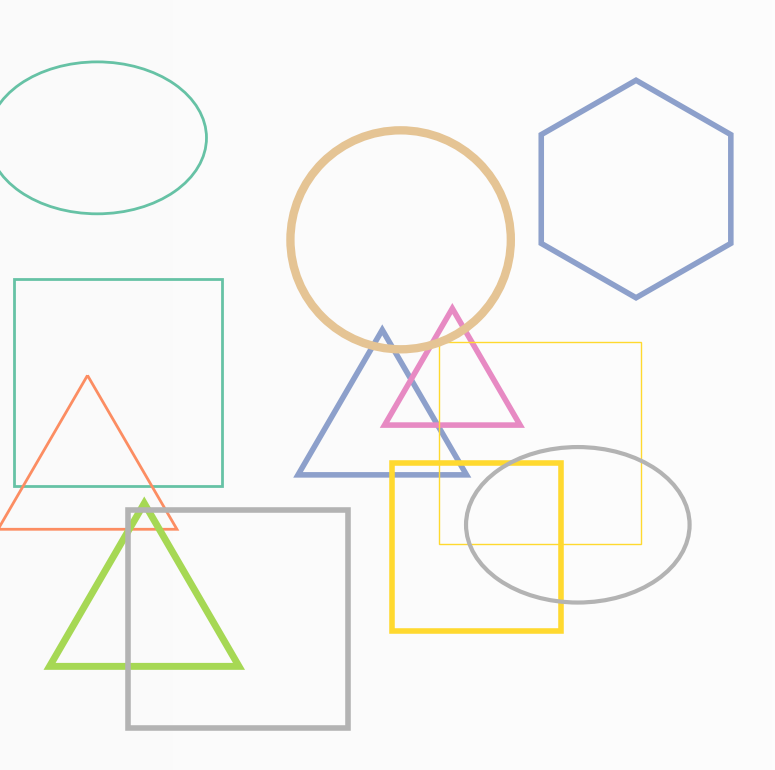[{"shape": "oval", "thickness": 1, "radius": 0.7, "center": [0.125, 0.821]}, {"shape": "square", "thickness": 1, "radius": 0.67, "center": [0.152, 0.503]}, {"shape": "triangle", "thickness": 1, "radius": 0.67, "center": [0.113, 0.379]}, {"shape": "triangle", "thickness": 2, "radius": 0.63, "center": [0.493, 0.446]}, {"shape": "hexagon", "thickness": 2, "radius": 0.71, "center": [0.821, 0.755]}, {"shape": "triangle", "thickness": 2, "radius": 0.5, "center": [0.584, 0.498]}, {"shape": "triangle", "thickness": 2.5, "radius": 0.71, "center": [0.186, 0.205]}, {"shape": "square", "thickness": 2, "radius": 0.54, "center": [0.615, 0.29]}, {"shape": "square", "thickness": 0.5, "radius": 0.65, "center": [0.697, 0.425]}, {"shape": "circle", "thickness": 3, "radius": 0.71, "center": [0.517, 0.689]}, {"shape": "square", "thickness": 2, "radius": 0.71, "center": [0.307, 0.197]}, {"shape": "oval", "thickness": 1.5, "radius": 0.72, "center": [0.746, 0.318]}]